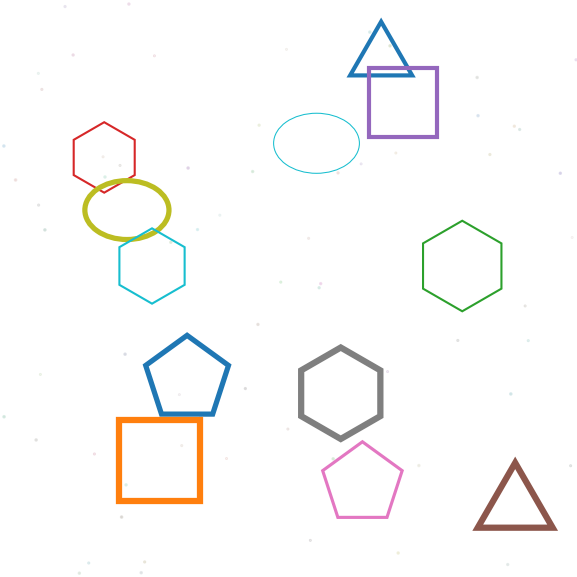[{"shape": "pentagon", "thickness": 2.5, "radius": 0.38, "center": [0.324, 0.343]}, {"shape": "triangle", "thickness": 2, "radius": 0.31, "center": [0.66, 0.9]}, {"shape": "square", "thickness": 3, "radius": 0.35, "center": [0.276, 0.202]}, {"shape": "hexagon", "thickness": 1, "radius": 0.39, "center": [0.8, 0.539]}, {"shape": "hexagon", "thickness": 1, "radius": 0.3, "center": [0.18, 0.727]}, {"shape": "square", "thickness": 2, "radius": 0.3, "center": [0.698, 0.822]}, {"shape": "triangle", "thickness": 3, "radius": 0.37, "center": [0.892, 0.123]}, {"shape": "pentagon", "thickness": 1.5, "radius": 0.36, "center": [0.628, 0.162]}, {"shape": "hexagon", "thickness": 3, "radius": 0.4, "center": [0.59, 0.318]}, {"shape": "oval", "thickness": 2.5, "radius": 0.36, "center": [0.22, 0.635]}, {"shape": "oval", "thickness": 0.5, "radius": 0.37, "center": [0.548, 0.751]}, {"shape": "hexagon", "thickness": 1, "radius": 0.33, "center": [0.263, 0.539]}]